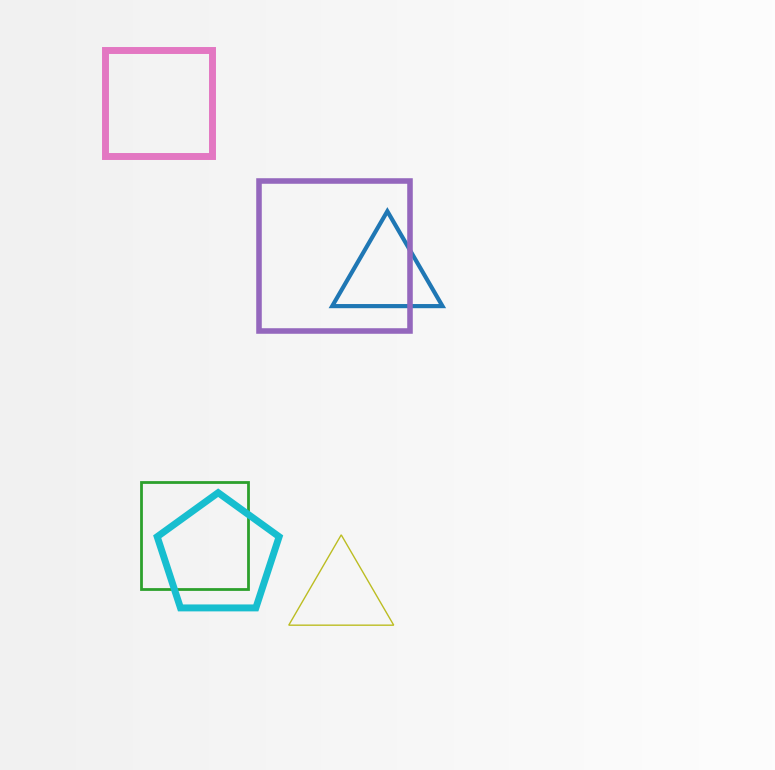[{"shape": "triangle", "thickness": 1.5, "radius": 0.41, "center": [0.5, 0.644]}, {"shape": "square", "thickness": 1, "radius": 0.35, "center": [0.251, 0.305]}, {"shape": "square", "thickness": 2, "radius": 0.49, "center": [0.432, 0.668]}, {"shape": "square", "thickness": 2.5, "radius": 0.35, "center": [0.205, 0.866]}, {"shape": "triangle", "thickness": 0.5, "radius": 0.39, "center": [0.44, 0.227]}, {"shape": "pentagon", "thickness": 2.5, "radius": 0.41, "center": [0.282, 0.277]}]